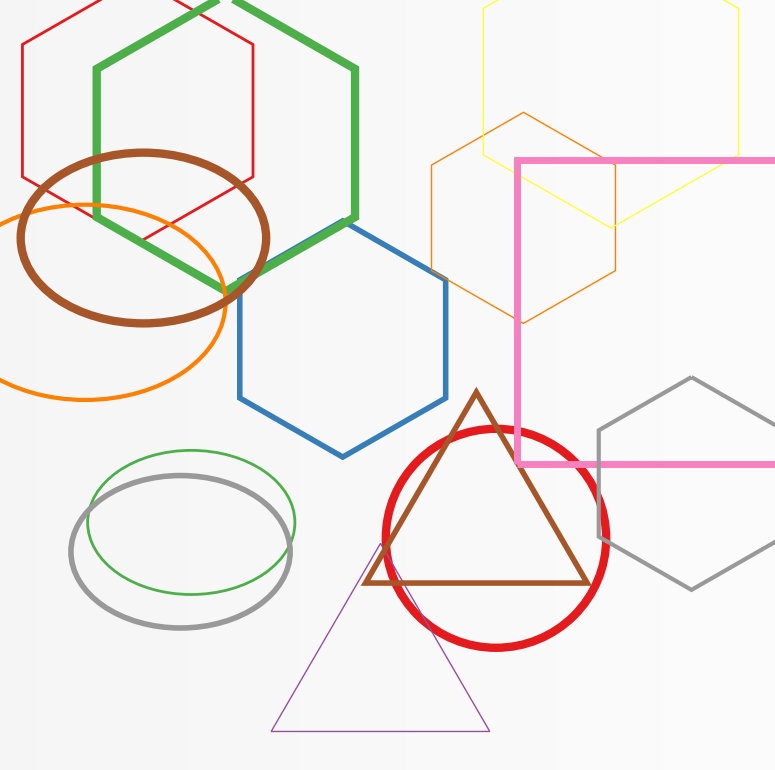[{"shape": "circle", "thickness": 3, "radius": 0.71, "center": [0.64, 0.301]}, {"shape": "hexagon", "thickness": 1, "radius": 0.86, "center": [0.178, 0.856]}, {"shape": "hexagon", "thickness": 2, "radius": 0.77, "center": [0.442, 0.56]}, {"shape": "hexagon", "thickness": 3, "radius": 0.96, "center": [0.291, 0.814]}, {"shape": "oval", "thickness": 1, "radius": 0.67, "center": [0.247, 0.322]}, {"shape": "triangle", "thickness": 0.5, "radius": 0.81, "center": [0.491, 0.131]}, {"shape": "hexagon", "thickness": 0.5, "radius": 0.69, "center": [0.675, 0.717]}, {"shape": "oval", "thickness": 1.5, "radius": 0.91, "center": [0.11, 0.607]}, {"shape": "hexagon", "thickness": 0.5, "radius": 0.95, "center": [0.788, 0.894]}, {"shape": "triangle", "thickness": 2, "radius": 0.83, "center": [0.615, 0.325]}, {"shape": "oval", "thickness": 3, "radius": 0.79, "center": [0.185, 0.691]}, {"shape": "square", "thickness": 2.5, "radius": 0.99, "center": [0.864, 0.595]}, {"shape": "oval", "thickness": 2, "radius": 0.71, "center": [0.233, 0.283]}, {"shape": "hexagon", "thickness": 1.5, "radius": 0.69, "center": [0.892, 0.372]}]